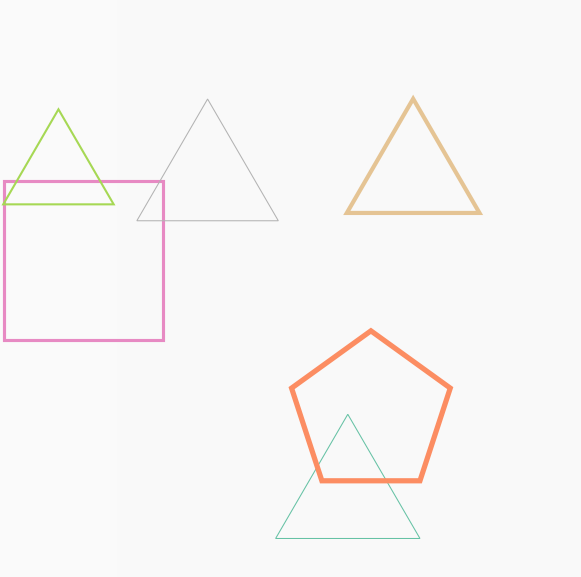[{"shape": "triangle", "thickness": 0.5, "radius": 0.72, "center": [0.598, 0.138]}, {"shape": "pentagon", "thickness": 2.5, "radius": 0.72, "center": [0.638, 0.283]}, {"shape": "square", "thickness": 1.5, "radius": 0.68, "center": [0.144, 0.548]}, {"shape": "triangle", "thickness": 1, "radius": 0.55, "center": [0.101, 0.7]}, {"shape": "triangle", "thickness": 2, "radius": 0.66, "center": [0.711, 0.696]}, {"shape": "triangle", "thickness": 0.5, "radius": 0.7, "center": [0.357, 0.687]}]